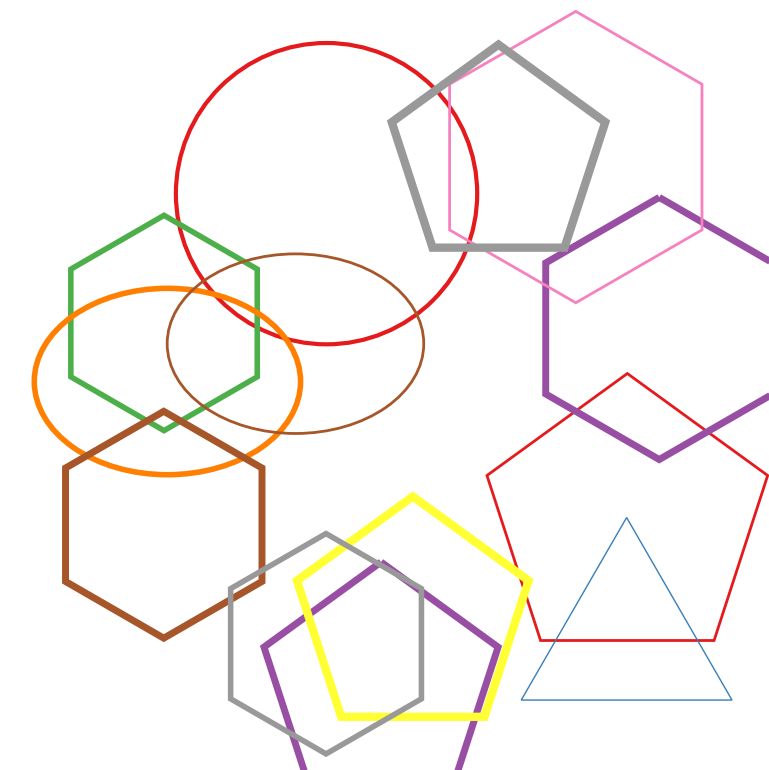[{"shape": "pentagon", "thickness": 1, "radius": 0.96, "center": [0.815, 0.323]}, {"shape": "circle", "thickness": 1.5, "radius": 0.98, "center": [0.424, 0.748]}, {"shape": "triangle", "thickness": 0.5, "radius": 0.79, "center": [0.814, 0.17]}, {"shape": "hexagon", "thickness": 2, "radius": 0.7, "center": [0.213, 0.581]}, {"shape": "pentagon", "thickness": 2.5, "radius": 0.8, "center": [0.495, 0.11]}, {"shape": "hexagon", "thickness": 2.5, "radius": 0.85, "center": [0.856, 0.573]}, {"shape": "oval", "thickness": 2, "radius": 0.86, "center": [0.217, 0.505]}, {"shape": "pentagon", "thickness": 3, "radius": 0.79, "center": [0.536, 0.197]}, {"shape": "hexagon", "thickness": 2.5, "radius": 0.74, "center": [0.213, 0.319]}, {"shape": "oval", "thickness": 1, "radius": 0.83, "center": [0.384, 0.554]}, {"shape": "hexagon", "thickness": 1, "radius": 0.95, "center": [0.748, 0.796]}, {"shape": "pentagon", "thickness": 3, "radius": 0.73, "center": [0.647, 0.796]}, {"shape": "hexagon", "thickness": 2, "radius": 0.72, "center": [0.423, 0.164]}]